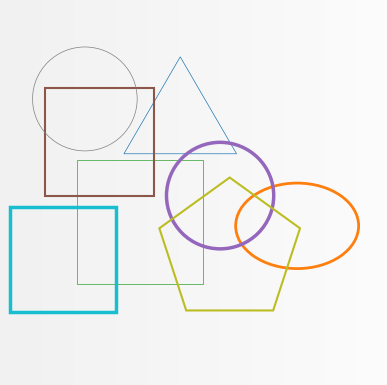[{"shape": "triangle", "thickness": 0.5, "radius": 0.84, "center": [0.465, 0.685]}, {"shape": "oval", "thickness": 2, "radius": 0.79, "center": [0.767, 0.413]}, {"shape": "square", "thickness": 0.5, "radius": 0.81, "center": [0.361, 0.424]}, {"shape": "circle", "thickness": 2.5, "radius": 0.69, "center": [0.568, 0.492]}, {"shape": "square", "thickness": 1.5, "radius": 0.7, "center": [0.256, 0.63]}, {"shape": "circle", "thickness": 0.5, "radius": 0.67, "center": [0.219, 0.743]}, {"shape": "pentagon", "thickness": 1.5, "radius": 0.95, "center": [0.593, 0.348]}, {"shape": "square", "thickness": 2.5, "radius": 0.68, "center": [0.163, 0.326]}]